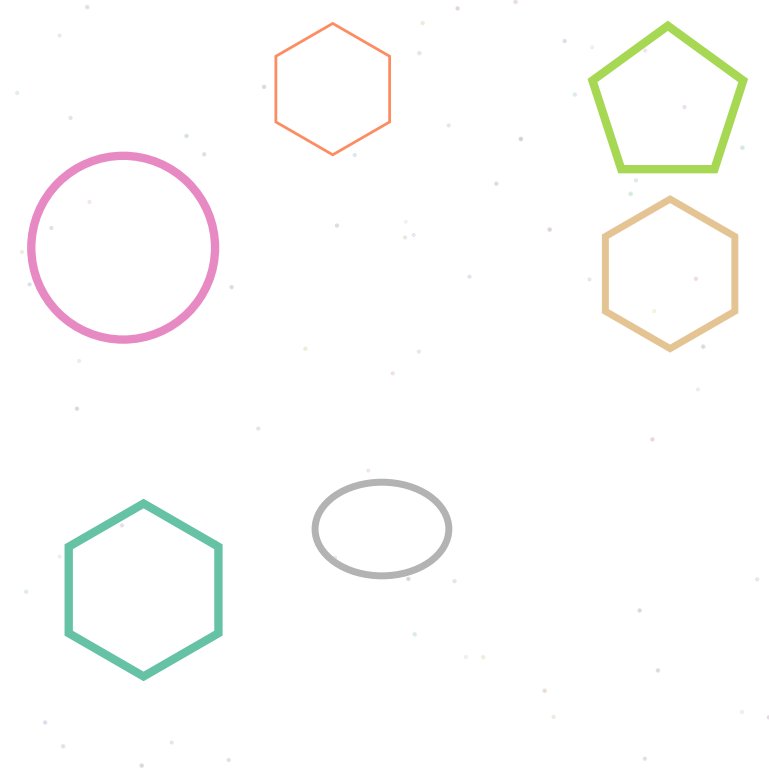[{"shape": "hexagon", "thickness": 3, "radius": 0.56, "center": [0.186, 0.234]}, {"shape": "hexagon", "thickness": 1, "radius": 0.43, "center": [0.432, 0.884]}, {"shape": "circle", "thickness": 3, "radius": 0.6, "center": [0.16, 0.678]}, {"shape": "pentagon", "thickness": 3, "radius": 0.51, "center": [0.867, 0.864]}, {"shape": "hexagon", "thickness": 2.5, "radius": 0.49, "center": [0.87, 0.644]}, {"shape": "oval", "thickness": 2.5, "radius": 0.43, "center": [0.496, 0.313]}]